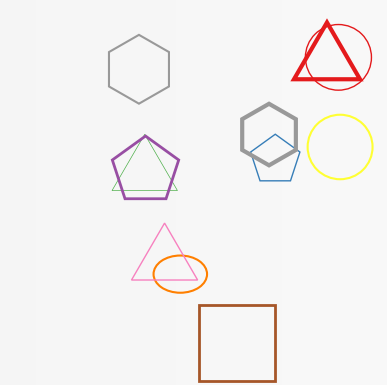[{"shape": "triangle", "thickness": 3, "radius": 0.49, "center": [0.844, 0.843]}, {"shape": "circle", "thickness": 1, "radius": 0.43, "center": [0.873, 0.851]}, {"shape": "pentagon", "thickness": 1, "radius": 0.33, "center": [0.71, 0.584]}, {"shape": "triangle", "thickness": 0.5, "radius": 0.49, "center": [0.373, 0.554]}, {"shape": "pentagon", "thickness": 2, "radius": 0.45, "center": [0.376, 0.557]}, {"shape": "oval", "thickness": 1.5, "radius": 0.35, "center": [0.465, 0.288]}, {"shape": "circle", "thickness": 1.5, "radius": 0.42, "center": [0.878, 0.618]}, {"shape": "square", "thickness": 2, "radius": 0.49, "center": [0.611, 0.11]}, {"shape": "triangle", "thickness": 1, "radius": 0.49, "center": [0.425, 0.322]}, {"shape": "hexagon", "thickness": 1.5, "radius": 0.45, "center": [0.359, 0.82]}, {"shape": "hexagon", "thickness": 3, "radius": 0.4, "center": [0.694, 0.651]}]